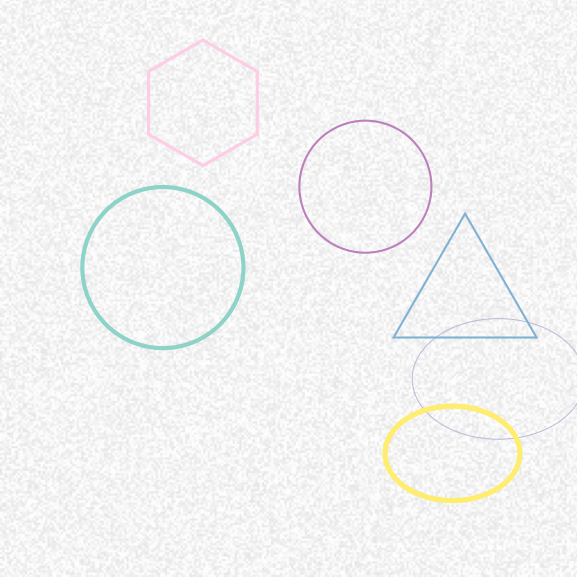[{"shape": "circle", "thickness": 2, "radius": 0.7, "center": [0.282, 0.536]}, {"shape": "oval", "thickness": 0.5, "radius": 0.75, "center": [0.863, 0.343]}, {"shape": "triangle", "thickness": 1, "radius": 0.71, "center": [0.805, 0.486]}, {"shape": "hexagon", "thickness": 1.5, "radius": 0.54, "center": [0.351, 0.821]}, {"shape": "circle", "thickness": 1, "radius": 0.57, "center": [0.633, 0.676]}, {"shape": "oval", "thickness": 2.5, "radius": 0.58, "center": [0.783, 0.214]}]